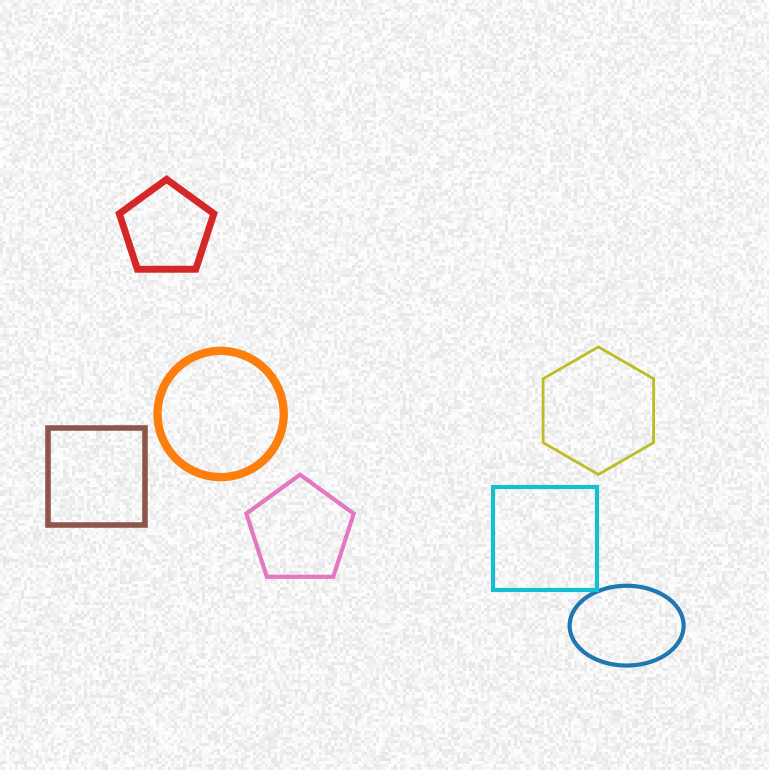[{"shape": "oval", "thickness": 1.5, "radius": 0.37, "center": [0.814, 0.187]}, {"shape": "circle", "thickness": 3, "radius": 0.41, "center": [0.287, 0.462]}, {"shape": "pentagon", "thickness": 2.5, "radius": 0.32, "center": [0.216, 0.703]}, {"shape": "square", "thickness": 2, "radius": 0.31, "center": [0.125, 0.381]}, {"shape": "pentagon", "thickness": 1.5, "radius": 0.37, "center": [0.39, 0.31]}, {"shape": "hexagon", "thickness": 1, "radius": 0.41, "center": [0.777, 0.467]}, {"shape": "square", "thickness": 1.5, "radius": 0.34, "center": [0.708, 0.301]}]